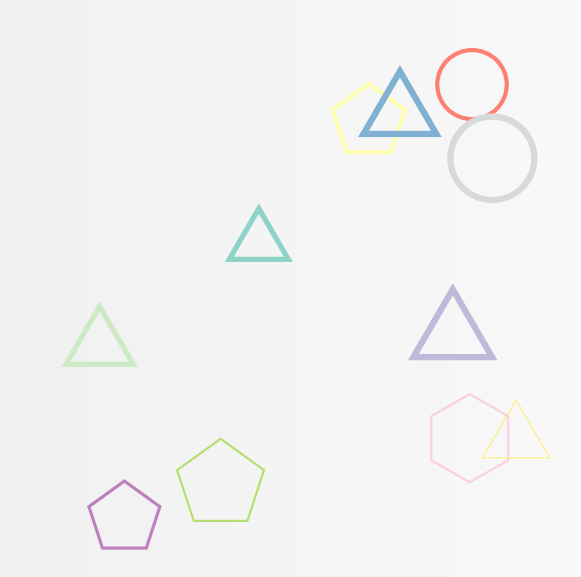[{"shape": "triangle", "thickness": 2.5, "radius": 0.29, "center": [0.445, 0.579]}, {"shape": "pentagon", "thickness": 2, "radius": 0.33, "center": [0.634, 0.789]}, {"shape": "triangle", "thickness": 3, "radius": 0.39, "center": [0.779, 0.42]}, {"shape": "circle", "thickness": 2, "radius": 0.3, "center": [0.812, 0.853]}, {"shape": "triangle", "thickness": 3, "radius": 0.36, "center": [0.688, 0.803]}, {"shape": "pentagon", "thickness": 1, "radius": 0.39, "center": [0.379, 0.161]}, {"shape": "hexagon", "thickness": 1, "radius": 0.38, "center": [0.808, 0.24]}, {"shape": "circle", "thickness": 3, "radius": 0.36, "center": [0.847, 0.725]}, {"shape": "pentagon", "thickness": 1.5, "radius": 0.32, "center": [0.214, 0.102]}, {"shape": "triangle", "thickness": 2.5, "radius": 0.33, "center": [0.171, 0.402]}, {"shape": "triangle", "thickness": 0.5, "radius": 0.33, "center": [0.888, 0.24]}]